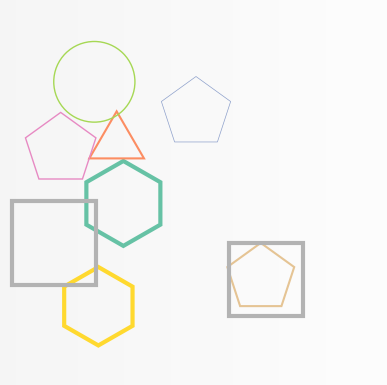[{"shape": "hexagon", "thickness": 3, "radius": 0.55, "center": [0.318, 0.472]}, {"shape": "triangle", "thickness": 1.5, "radius": 0.41, "center": [0.301, 0.629]}, {"shape": "pentagon", "thickness": 0.5, "radius": 0.47, "center": [0.506, 0.707]}, {"shape": "pentagon", "thickness": 1, "radius": 0.48, "center": [0.157, 0.612]}, {"shape": "circle", "thickness": 1, "radius": 0.52, "center": [0.243, 0.788]}, {"shape": "hexagon", "thickness": 3, "radius": 0.51, "center": [0.254, 0.205]}, {"shape": "pentagon", "thickness": 1.5, "radius": 0.45, "center": [0.673, 0.278]}, {"shape": "square", "thickness": 3, "radius": 0.55, "center": [0.14, 0.368]}, {"shape": "square", "thickness": 3, "radius": 0.48, "center": [0.686, 0.273]}]